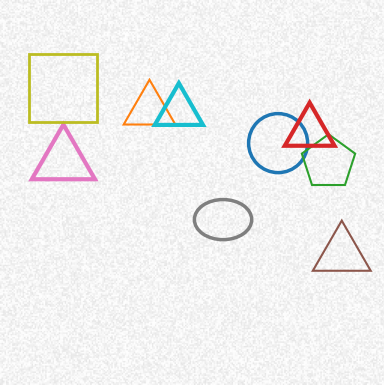[{"shape": "circle", "thickness": 2.5, "radius": 0.38, "center": [0.722, 0.628]}, {"shape": "triangle", "thickness": 1.5, "radius": 0.39, "center": [0.388, 0.715]}, {"shape": "pentagon", "thickness": 1.5, "radius": 0.36, "center": [0.853, 0.578]}, {"shape": "triangle", "thickness": 3, "radius": 0.37, "center": [0.804, 0.659]}, {"shape": "triangle", "thickness": 1.5, "radius": 0.43, "center": [0.888, 0.34]}, {"shape": "triangle", "thickness": 3, "radius": 0.47, "center": [0.165, 0.582]}, {"shape": "oval", "thickness": 2.5, "radius": 0.37, "center": [0.579, 0.43]}, {"shape": "square", "thickness": 2, "radius": 0.44, "center": [0.163, 0.772]}, {"shape": "triangle", "thickness": 3, "radius": 0.36, "center": [0.465, 0.712]}]